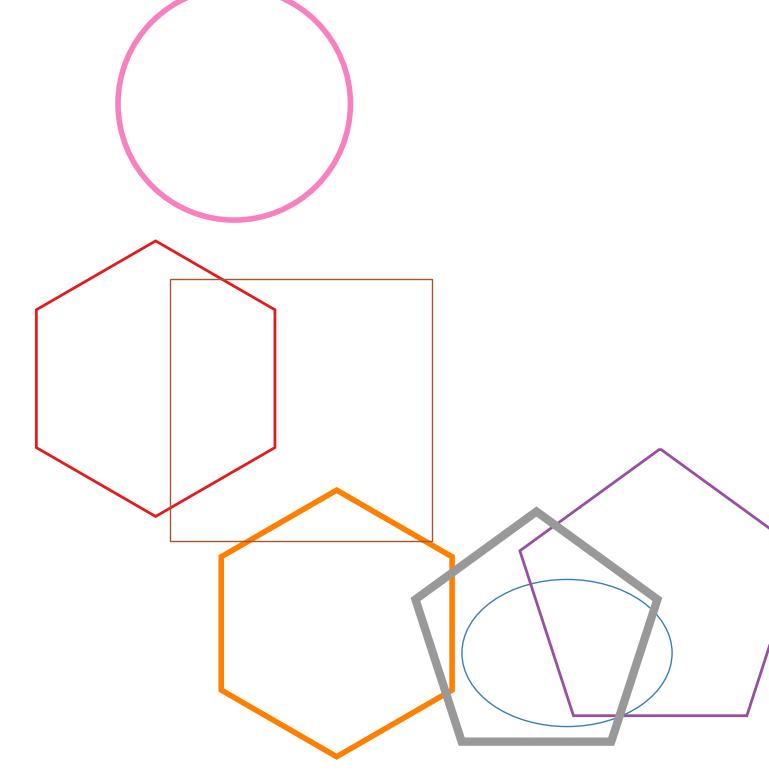[{"shape": "hexagon", "thickness": 1, "radius": 0.89, "center": [0.202, 0.508]}, {"shape": "oval", "thickness": 0.5, "radius": 0.68, "center": [0.736, 0.152]}, {"shape": "pentagon", "thickness": 1, "radius": 0.96, "center": [0.857, 0.225]}, {"shape": "hexagon", "thickness": 2, "radius": 0.87, "center": [0.437, 0.19]}, {"shape": "square", "thickness": 0.5, "radius": 0.85, "center": [0.391, 0.468]}, {"shape": "circle", "thickness": 2, "radius": 0.75, "center": [0.304, 0.865]}, {"shape": "pentagon", "thickness": 3, "radius": 0.83, "center": [0.697, 0.17]}]